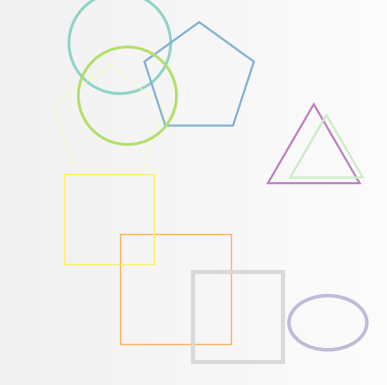[{"shape": "circle", "thickness": 2, "radius": 0.66, "center": [0.309, 0.888]}, {"shape": "pentagon", "thickness": 0.5, "radius": 0.74, "center": [0.281, 0.681]}, {"shape": "oval", "thickness": 2.5, "radius": 0.5, "center": [0.846, 0.162]}, {"shape": "pentagon", "thickness": 1.5, "radius": 0.74, "center": [0.514, 0.794]}, {"shape": "square", "thickness": 1, "radius": 0.72, "center": [0.452, 0.249]}, {"shape": "circle", "thickness": 2, "radius": 0.63, "center": [0.329, 0.751]}, {"shape": "square", "thickness": 3, "radius": 0.58, "center": [0.615, 0.177]}, {"shape": "triangle", "thickness": 1.5, "radius": 0.68, "center": [0.81, 0.593]}, {"shape": "triangle", "thickness": 1.5, "radius": 0.54, "center": [0.842, 0.593]}, {"shape": "square", "thickness": 1, "radius": 0.58, "center": [0.281, 0.431]}]